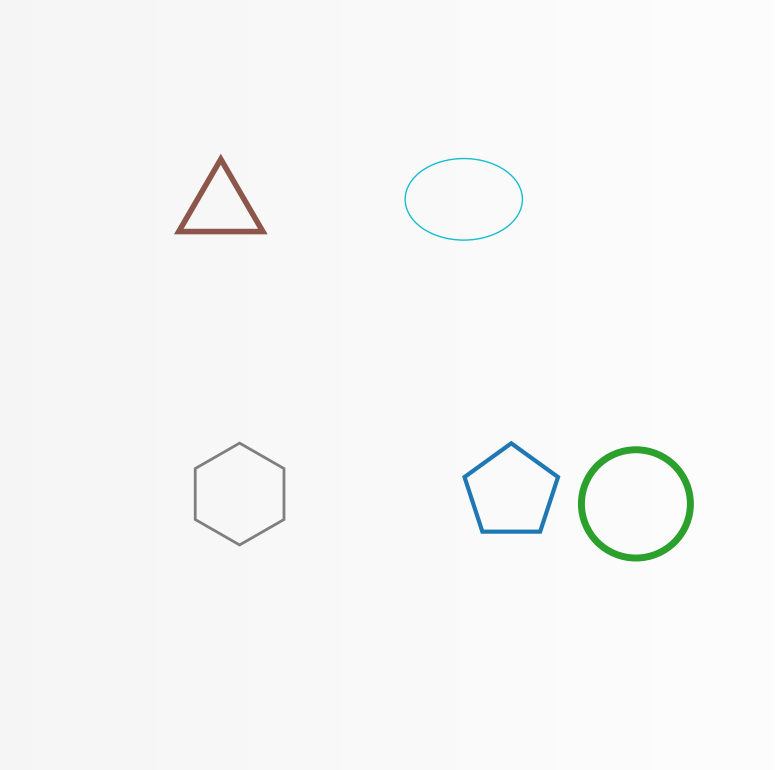[{"shape": "pentagon", "thickness": 1.5, "radius": 0.32, "center": [0.66, 0.361]}, {"shape": "circle", "thickness": 2.5, "radius": 0.35, "center": [0.821, 0.346]}, {"shape": "triangle", "thickness": 2, "radius": 0.31, "center": [0.285, 0.731]}, {"shape": "hexagon", "thickness": 1, "radius": 0.33, "center": [0.309, 0.358]}, {"shape": "oval", "thickness": 0.5, "radius": 0.38, "center": [0.598, 0.741]}]